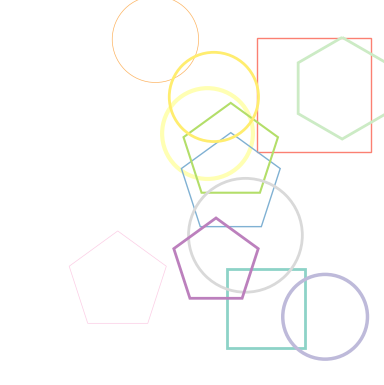[{"shape": "square", "thickness": 2, "radius": 0.51, "center": [0.69, 0.199]}, {"shape": "circle", "thickness": 3, "radius": 0.59, "center": [0.539, 0.653]}, {"shape": "circle", "thickness": 2.5, "radius": 0.55, "center": [0.844, 0.177]}, {"shape": "square", "thickness": 1, "radius": 0.74, "center": [0.816, 0.753]}, {"shape": "pentagon", "thickness": 1, "radius": 0.67, "center": [0.599, 0.52]}, {"shape": "circle", "thickness": 0.5, "radius": 0.56, "center": [0.404, 0.898]}, {"shape": "pentagon", "thickness": 1.5, "radius": 0.64, "center": [0.599, 0.604]}, {"shape": "pentagon", "thickness": 0.5, "radius": 0.66, "center": [0.306, 0.267]}, {"shape": "circle", "thickness": 2, "radius": 0.74, "center": [0.637, 0.389]}, {"shape": "pentagon", "thickness": 2, "radius": 0.58, "center": [0.561, 0.319]}, {"shape": "hexagon", "thickness": 2, "radius": 0.66, "center": [0.889, 0.771]}, {"shape": "circle", "thickness": 2, "radius": 0.58, "center": [0.556, 0.748]}]